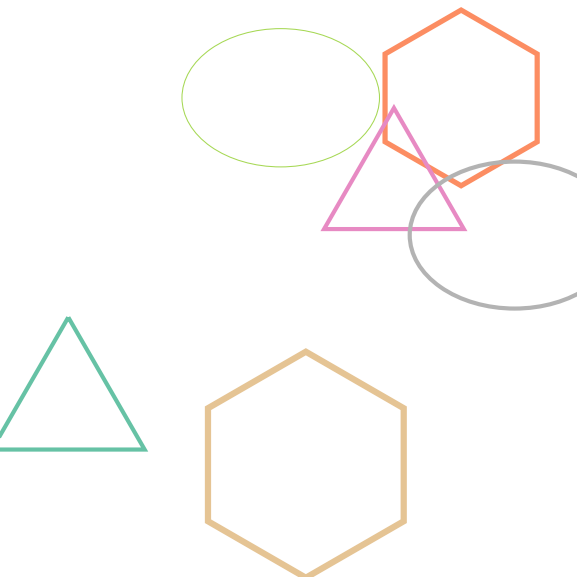[{"shape": "triangle", "thickness": 2, "radius": 0.76, "center": [0.118, 0.297]}, {"shape": "hexagon", "thickness": 2.5, "radius": 0.76, "center": [0.798, 0.83]}, {"shape": "triangle", "thickness": 2, "radius": 0.7, "center": [0.682, 0.672]}, {"shape": "oval", "thickness": 0.5, "radius": 0.86, "center": [0.486, 0.83]}, {"shape": "hexagon", "thickness": 3, "radius": 0.98, "center": [0.53, 0.194]}, {"shape": "oval", "thickness": 2, "radius": 0.91, "center": [0.891, 0.592]}]